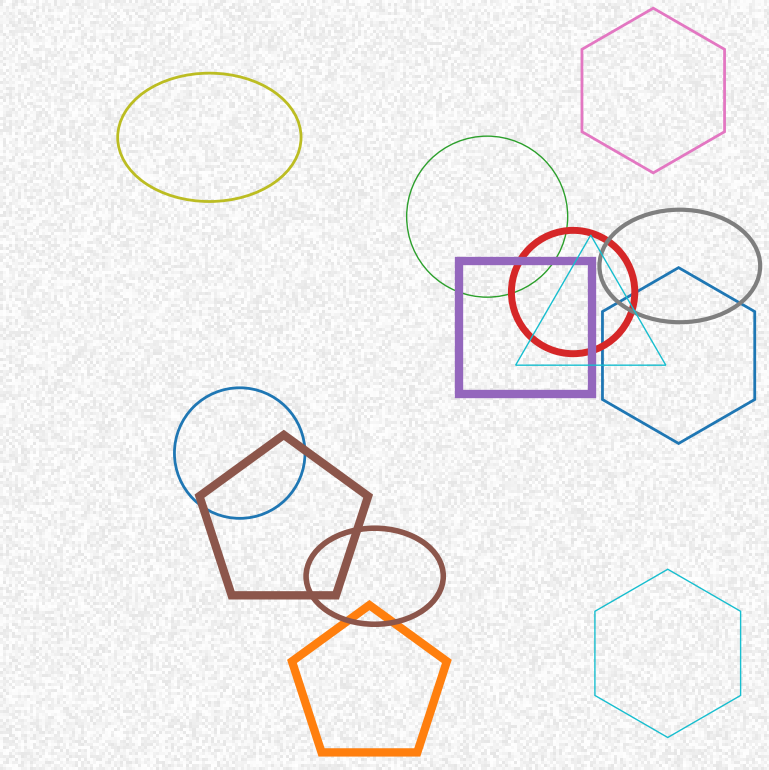[{"shape": "circle", "thickness": 1, "radius": 0.42, "center": [0.311, 0.412]}, {"shape": "hexagon", "thickness": 1, "radius": 0.57, "center": [0.881, 0.538]}, {"shape": "pentagon", "thickness": 3, "radius": 0.53, "center": [0.48, 0.108]}, {"shape": "circle", "thickness": 0.5, "radius": 0.52, "center": [0.633, 0.719]}, {"shape": "circle", "thickness": 2.5, "radius": 0.4, "center": [0.744, 0.621]}, {"shape": "square", "thickness": 3, "radius": 0.43, "center": [0.682, 0.575]}, {"shape": "oval", "thickness": 2, "radius": 0.45, "center": [0.487, 0.252]}, {"shape": "pentagon", "thickness": 3, "radius": 0.58, "center": [0.369, 0.32]}, {"shape": "hexagon", "thickness": 1, "radius": 0.53, "center": [0.848, 0.882]}, {"shape": "oval", "thickness": 1.5, "radius": 0.52, "center": [0.883, 0.655]}, {"shape": "oval", "thickness": 1, "radius": 0.6, "center": [0.272, 0.822]}, {"shape": "hexagon", "thickness": 0.5, "radius": 0.55, "center": [0.867, 0.151]}, {"shape": "triangle", "thickness": 0.5, "radius": 0.56, "center": [0.767, 0.582]}]